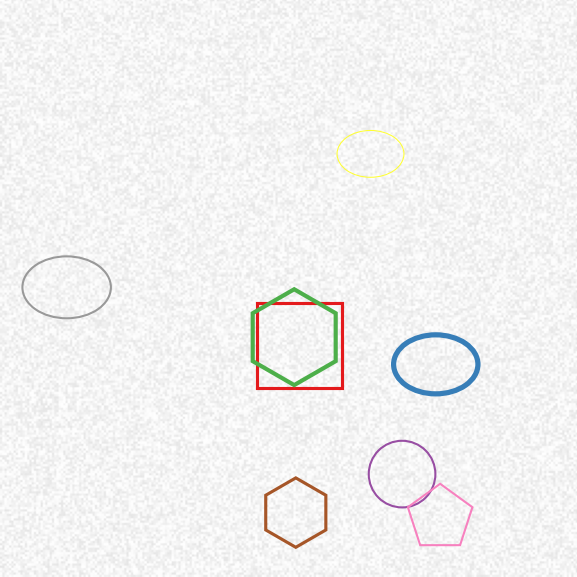[{"shape": "square", "thickness": 1.5, "radius": 0.37, "center": [0.519, 0.4]}, {"shape": "oval", "thickness": 2.5, "radius": 0.37, "center": [0.755, 0.368]}, {"shape": "hexagon", "thickness": 2, "radius": 0.41, "center": [0.509, 0.415]}, {"shape": "circle", "thickness": 1, "radius": 0.29, "center": [0.696, 0.178]}, {"shape": "oval", "thickness": 0.5, "radius": 0.29, "center": [0.642, 0.733]}, {"shape": "hexagon", "thickness": 1.5, "radius": 0.3, "center": [0.512, 0.112]}, {"shape": "pentagon", "thickness": 1, "radius": 0.29, "center": [0.762, 0.103]}, {"shape": "oval", "thickness": 1, "radius": 0.38, "center": [0.115, 0.502]}]